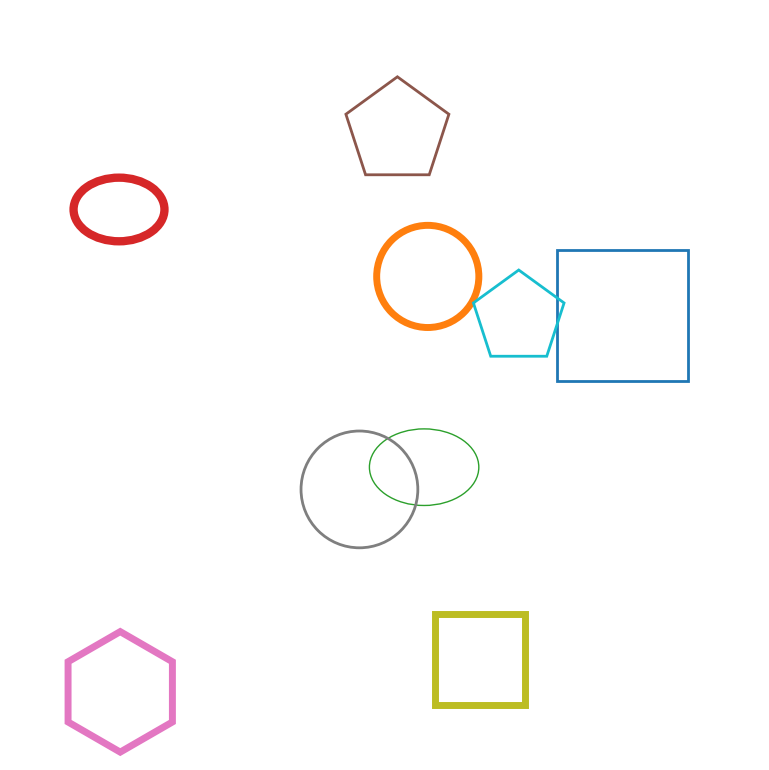[{"shape": "square", "thickness": 1, "radius": 0.43, "center": [0.808, 0.59]}, {"shape": "circle", "thickness": 2.5, "radius": 0.33, "center": [0.556, 0.641]}, {"shape": "oval", "thickness": 0.5, "radius": 0.36, "center": [0.551, 0.393]}, {"shape": "oval", "thickness": 3, "radius": 0.3, "center": [0.155, 0.728]}, {"shape": "pentagon", "thickness": 1, "radius": 0.35, "center": [0.516, 0.83]}, {"shape": "hexagon", "thickness": 2.5, "radius": 0.39, "center": [0.156, 0.101]}, {"shape": "circle", "thickness": 1, "radius": 0.38, "center": [0.467, 0.364]}, {"shape": "square", "thickness": 2.5, "radius": 0.29, "center": [0.623, 0.144]}, {"shape": "pentagon", "thickness": 1, "radius": 0.31, "center": [0.674, 0.587]}]